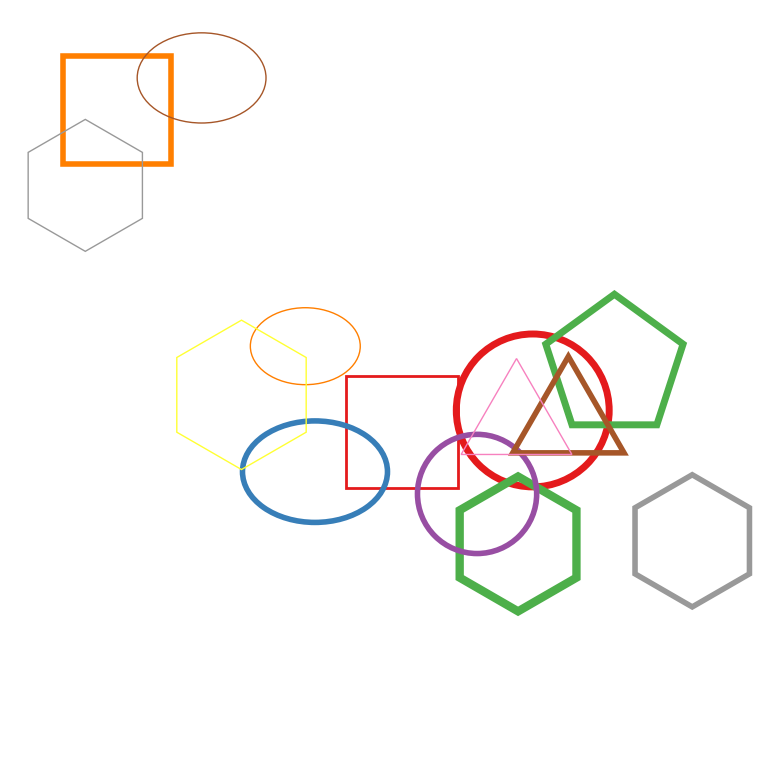[{"shape": "square", "thickness": 1, "radius": 0.36, "center": [0.522, 0.44]}, {"shape": "circle", "thickness": 2.5, "radius": 0.5, "center": [0.692, 0.467]}, {"shape": "oval", "thickness": 2, "radius": 0.47, "center": [0.409, 0.387]}, {"shape": "hexagon", "thickness": 3, "radius": 0.44, "center": [0.673, 0.294]}, {"shape": "pentagon", "thickness": 2.5, "radius": 0.47, "center": [0.798, 0.524]}, {"shape": "circle", "thickness": 2, "radius": 0.39, "center": [0.62, 0.359]}, {"shape": "square", "thickness": 2, "radius": 0.35, "center": [0.152, 0.857]}, {"shape": "oval", "thickness": 0.5, "radius": 0.36, "center": [0.396, 0.55]}, {"shape": "hexagon", "thickness": 0.5, "radius": 0.49, "center": [0.314, 0.487]}, {"shape": "triangle", "thickness": 2, "radius": 0.42, "center": [0.738, 0.454]}, {"shape": "oval", "thickness": 0.5, "radius": 0.42, "center": [0.262, 0.899]}, {"shape": "triangle", "thickness": 0.5, "radius": 0.42, "center": [0.671, 0.451]}, {"shape": "hexagon", "thickness": 0.5, "radius": 0.43, "center": [0.111, 0.759]}, {"shape": "hexagon", "thickness": 2, "radius": 0.43, "center": [0.899, 0.298]}]